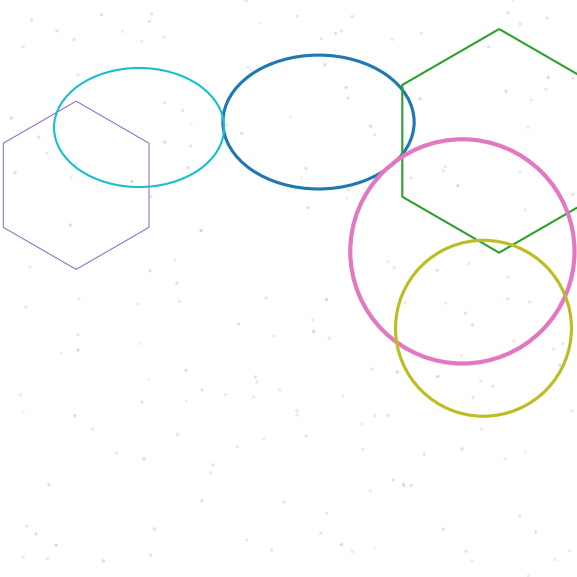[{"shape": "oval", "thickness": 1.5, "radius": 0.83, "center": [0.552, 0.788]}, {"shape": "hexagon", "thickness": 1, "radius": 0.97, "center": [0.864, 0.755]}, {"shape": "hexagon", "thickness": 0.5, "radius": 0.73, "center": [0.132, 0.678]}, {"shape": "circle", "thickness": 2, "radius": 0.97, "center": [0.801, 0.564]}, {"shape": "circle", "thickness": 1.5, "radius": 0.76, "center": [0.837, 0.431]}, {"shape": "oval", "thickness": 1, "radius": 0.74, "center": [0.241, 0.778]}]